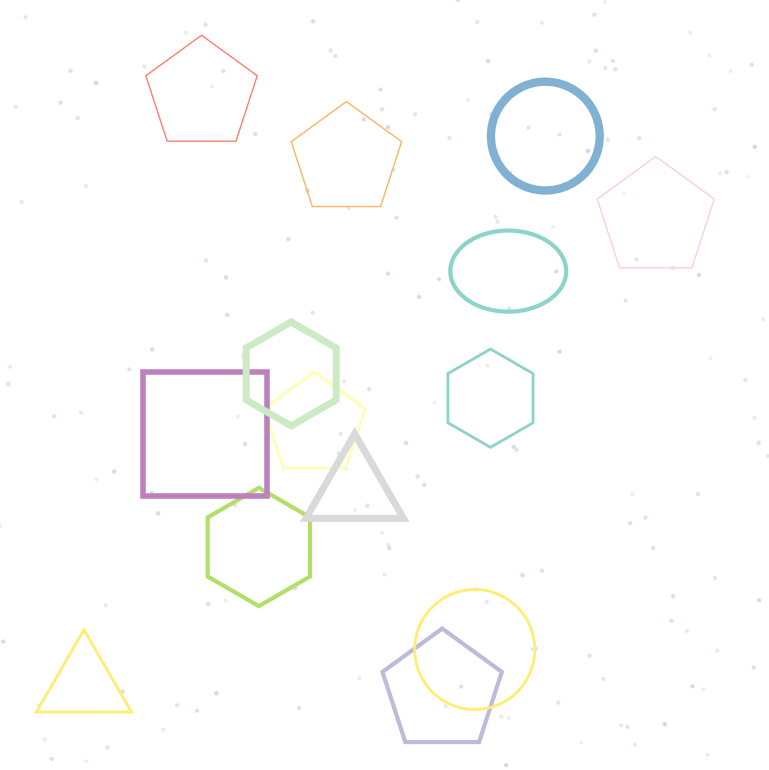[{"shape": "hexagon", "thickness": 1, "radius": 0.32, "center": [0.637, 0.483]}, {"shape": "oval", "thickness": 1.5, "radius": 0.38, "center": [0.66, 0.648]}, {"shape": "pentagon", "thickness": 1, "radius": 0.35, "center": [0.408, 0.448]}, {"shape": "pentagon", "thickness": 1.5, "radius": 0.41, "center": [0.574, 0.102]}, {"shape": "pentagon", "thickness": 0.5, "radius": 0.38, "center": [0.262, 0.878]}, {"shape": "circle", "thickness": 3, "radius": 0.35, "center": [0.708, 0.823]}, {"shape": "pentagon", "thickness": 0.5, "radius": 0.38, "center": [0.45, 0.793]}, {"shape": "hexagon", "thickness": 1.5, "radius": 0.38, "center": [0.336, 0.29]}, {"shape": "pentagon", "thickness": 0.5, "radius": 0.4, "center": [0.852, 0.717]}, {"shape": "triangle", "thickness": 2.5, "radius": 0.37, "center": [0.461, 0.363]}, {"shape": "square", "thickness": 2, "radius": 0.4, "center": [0.266, 0.437]}, {"shape": "hexagon", "thickness": 2.5, "radius": 0.34, "center": [0.378, 0.514]}, {"shape": "circle", "thickness": 1, "radius": 0.39, "center": [0.616, 0.156]}, {"shape": "triangle", "thickness": 1, "radius": 0.36, "center": [0.109, 0.111]}]